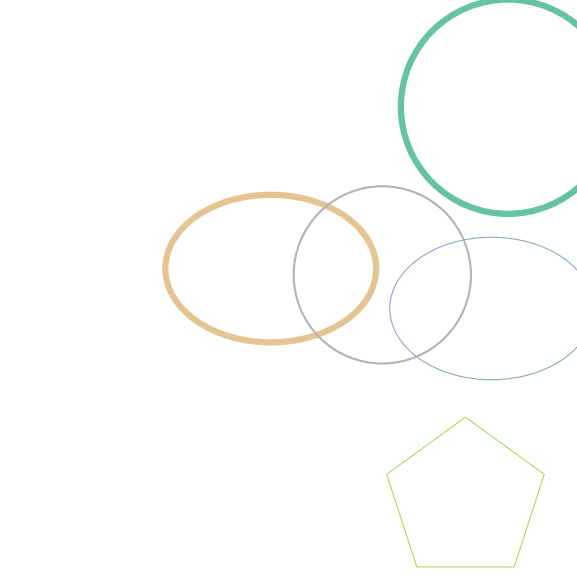[{"shape": "circle", "thickness": 3, "radius": 0.93, "center": [0.88, 0.814]}, {"shape": "oval", "thickness": 0.5, "radius": 0.88, "center": [0.851, 0.465]}, {"shape": "pentagon", "thickness": 0.5, "radius": 0.72, "center": [0.806, 0.133]}, {"shape": "oval", "thickness": 3, "radius": 0.91, "center": [0.469, 0.534]}, {"shape": "circle", "thickness": 1, "radius": 0.77, "center": [0.662, 0.523]}]